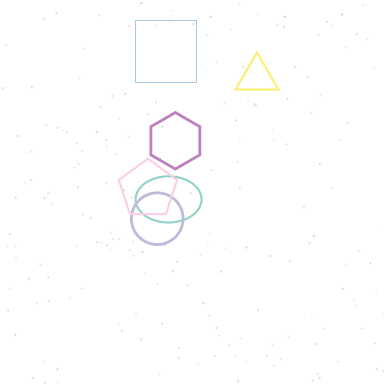[{"shape": "oval", "thickness": 1.5, "radius": 0.43, "center": [0.438, 0.482]}, {"shape": "circle", "thickness": 2, "radius": 0.34, "center": [0.408, 0.432]}, {"shape": "square", "thickness": 0.5, "radius": 0.4, "center": [0.429, 0.868]}, {"shape": "pentagon", "thickness": 1.5, "radius": 0.4, "center": [0.384, 0.508]}, {"shape": "hexagon", "thickness": 2, "radius": 0.37, "center": [0.455, 0.634]}, {"shape": "triangle", "thickness": 1.5, "radius": 0.32, "center": [0.667, 0.8]}]